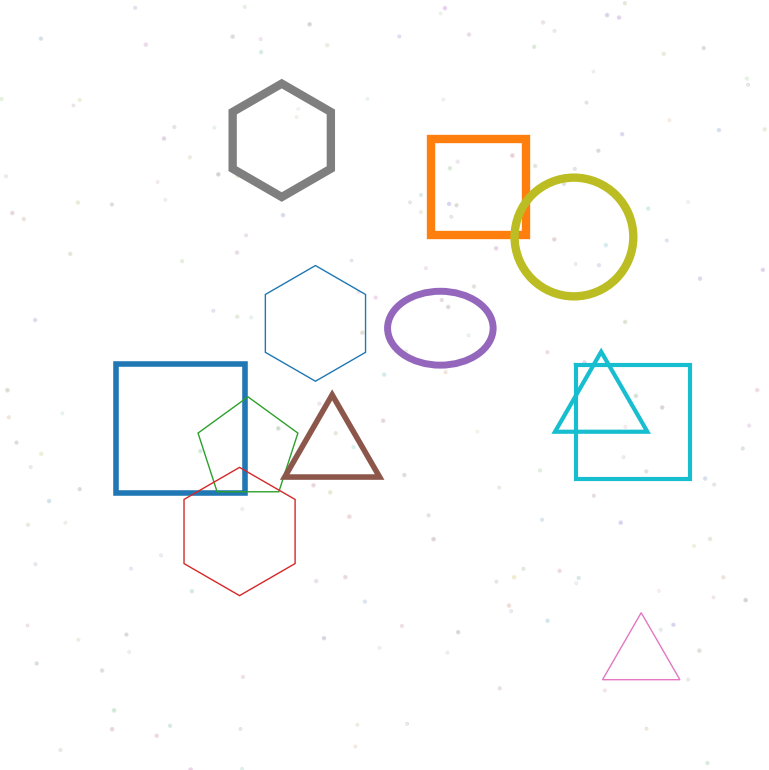[{"shape": "hexagon", "thickness": 0.5, "radius": 0.38, "center": [0.41, 0.58]}, {"shape": "square", "thickness": 2, "radius": 0.42, "center": [0.234, 0.444]}, {"shape": "square", "thickness": 3, "radius": 0.31, "center": [0.621, 0.757]}, {"shape": "pentagon", "thickness": 0.5, "radius": 0.34, "center": [0.322, 0.416]}, {"shape": "hexagon", "thickness": 0.5, "radius": 0.42, "center": [0.311, 0.31]}, {"shape": "oval", "thickness": 2.5, "radius": 0.34, "center": [0.572, 0.574]}, {"shape": "triangle", "thickness": 2, "radius": 0.36, "center": [0.431, 0.416]}, {"shape": "triangle", "thickness": 0.5, "radius": 0.29, "center": [0.833, 0.146]}, {"shape": "hexagon", "thickness": 3, "radius": 0.37, "center": [0.366, 0.818]}, {"shape": "circle", "thickness": 3, "radius": 0.39, "center": [0.745, 0.692]}, {"shape": "square", "thickness": 1.5, "radius": 0.37, "center": [0.822, 0.452]}, {"shape": "triangle", "thickness": 1.5, "radius": 0.35, "center": [0.781, 0.474]}]